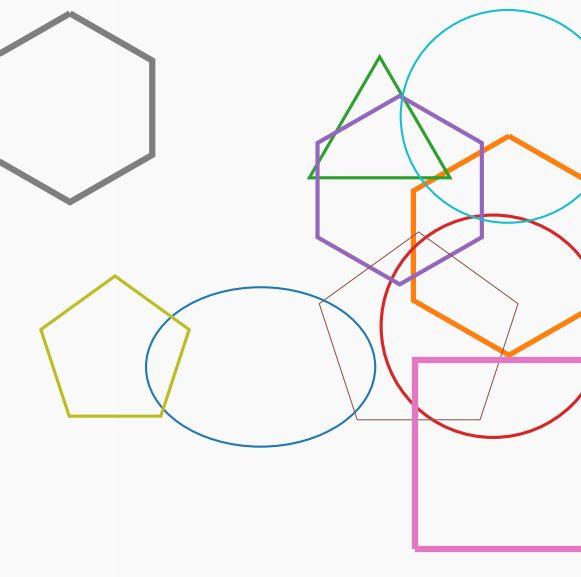[{"shape": "oval", "thickness": 1, "radius": 0.99, "center": [0.448, 0.364]}, {"shape": "hexagon", "thickness": 2.5, "radius": 0.95, "center": [0.876, 0.574]}, {"shape": "triangle", "thickness": 1.5, "radius": 0.7, "center": [0.653, 0.761]}, {"shape": "circle", "thickness": 1.5, "radius": 0.96, "center": [0.848, 0.434]}, {"shape": "hexagon", "thickness": 2, "radius": 0.82, "center": [0.688, 0.67]}, {"shape": "pentagon", "thickness": 0.5, "radius": 0.9, "center": [0.72, 0.418]}, {"shape": "square", "thickness": 3, "radius": 0.82, "center": [0.877, 0.212]}, {"shape": "hexagon", "thickness": 3, "radius": 0.82, "center": [0.12, 0.813]}, {"shape": "pentagon", "thickness": 1.5, "radius": 0.67, "center": [0.198, 0.387]}, {"shape": "circle", "thickness": 1, "radius": 0.92, "center": [0.874, 0.798]}]